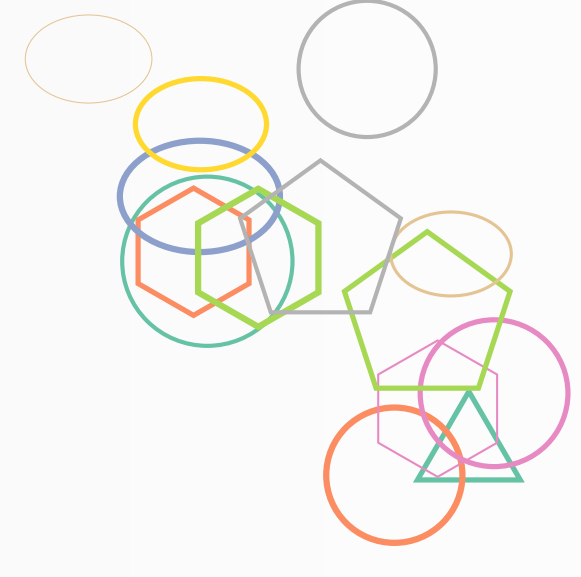[{"shape": "circle", "thickness": 2, "radius": 0.73, "center": [0.357, 0.547]}, {"shape": "triangle", "thickness": 2.5, "radius": 0.51, "center": [0.807, 0.219]}, {"shape": "circle", "thickness": 3, "radius": 0.59, "center": [0.678, 0.176]}, {"shape": "hexagon", "thickness": 2.5, "radius": 0.55, "center": [0.333, 0.563]}, {"shape": "oval", "thickness": 3, "radius": 0.69, "center": [0.344, 0.659]}, {"shape": "hexagon", "thickness": 1, "radius": 0.59, "center": [0.753, 0.292]}, {"shape": "circle", "thickness": 2.5, "radius": 0.64, "center": [0.85, 0.318]}, {"shape": "pentagon", "thickness": 2.5, "radius": 0.75, "center": [0.735, 0.448]}, {"shape": "hexagon", "thickness": 3, "radius": 0.6, "center": [0.444, 0.553]}, {"shape": "oval", "thickness": 2.5, "radius": 0.56, "center": [0.346, 0.784]}, {"shape": "oval", "thickness": 1.5, "radius": 0.52, "center": [0.776, 0.559]}, {"shape": "oval", "thickness": 0.5, "radius": 0.54, "center": [0.152, 0.897]}, {"shape": "pentagon", "thickness": 2, "radius": 0.73, "center": [0.551, 0.576]}, {"shape": "circle", "thickness": 2, "radius": 0.59, "center": [0.632, 0.88]}]